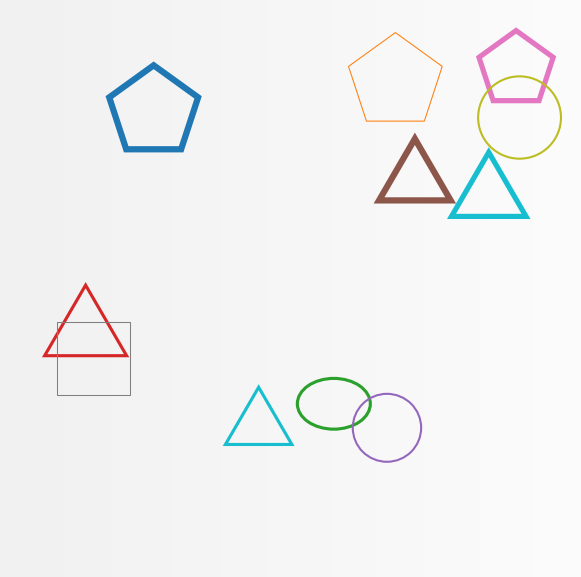[{"shape": "pentagon", "thickness": 3, "radius": 0.4, "center": [0.264, 0.806]}, {"shape": "pentagon", "thickness": 0.5, "radius": 0.42, "center": [0.68, 0.858]}, {"shape": "oval", "thickness": 1.5, "radius": 0.31, "center": [0.574, 0.3]}, {"shape": "triangle", "thickness": 1.5, "radius": 0.41, "center": [0.147, 0.424]}, {"shape": "circle", "thickness": 1, "radius": 0.29, "center": [0.666, 0.258]}, {"shape": "triangle", "thickness": 3, "radius": 0.36, "center": [0.714, 0.688]}, {"shape": "pentagon", "thickness": 2.5, "radius": 0.34, "center": [0.888, 0.879]}, {"shape": "square", "thickness": 0.5, "radius": 0.32, "center": [0.161, 0.379]}, {"shape": "circle", "thickness": 1, "radius": 0.36, "center": [0.894, 0.796]}, {"shape": "triangle", "thickness": 2.5, "radius": 0.37, "center": [0.841, 0.661]}, {"shape": "triangle", "thickness": 1.5, "radius": 0.33, "center": [0.445, 0.262]}]